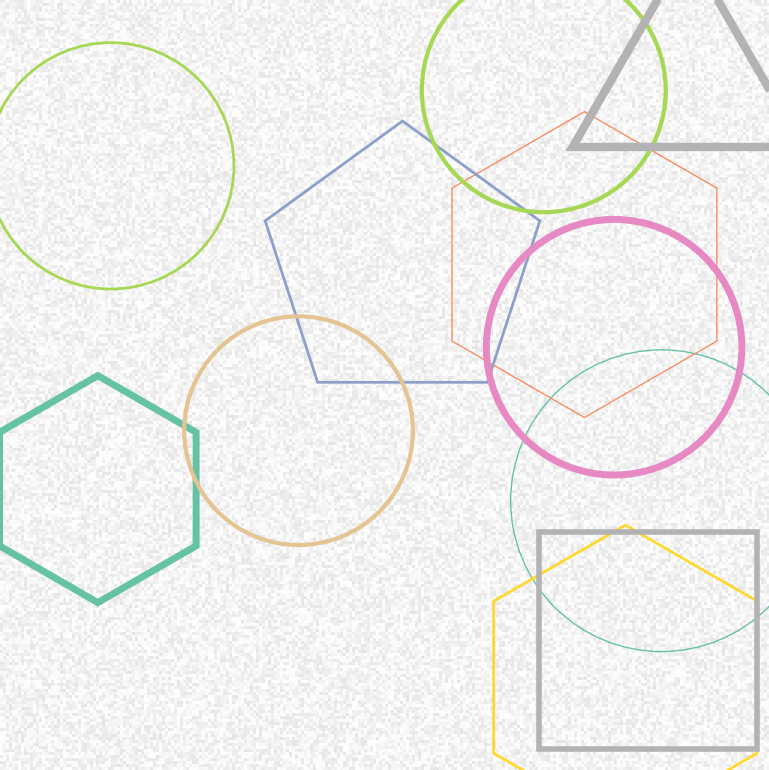[{"shape": "circle", "thickness": 0.5, "radius": 0.98, "center": [0.859, 0.35]}, {"shape": "hexagon", "thickness": 2.5, "radius": 0.74, "center": [0.127, 0.365]}, {"shape": "hexagon", "thickness": 0.5, "radius": 0.99, "center": [0.759, 0.656]}, {"shape": "pentagon", "thickness": 1, "radius": 0.94, "center": [0.523, 0.655]}, {"shape": "circle", "thickness": 2.5, "radius": 0.83, "center": [0.798, 0.549]}, {"shape": "circle", "thickness": 1, "radius": 0.8, "center": [0.144, 0.785]}, {"shape": "circle", "thickness": 1.5, "radius": 0.79, "center": [0.706, 0.883]}, {"shape": "hexagon", "thickness": 1, "radius": 0.99, "center": [0.812, 0.121]}, {"shape": "circle", "thickness": 1.5, "radius": 0.74, "center": [0.388, 0.441]}, {"shape": "square", "thickness": 2, "radius": 0.71, "center": [0.842, 0.168]}, {"shape": "triangle", "thickness": 3, "radius": 0.86, "center": [0.893, 0.895]}]